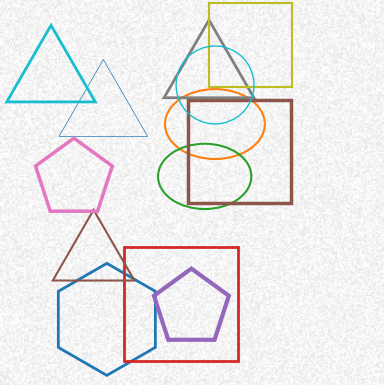[{"shape": "triangle", "thickness": 0.5, "radius": 0.67, "center": [0.268, 0.712]}, {"shape": "hexagon", "thickness": 2, "radius": 0.73, "center": [0.278, 0.17]}, {"shape": "oval", "thickness": 1.5, "radius": 0.65, "center": [0.558, 0.678]}, {"shape": "oval", "thickness": 1.5, "radius": 0.61, "center": [0.532, 0.542]}, {"shape": "square", "thickness": 2, "radius": 0.74, "center": [0.47, 0.211]}, {"shape": "pentagon", "thickness": 3, "radius": 0.51, "center": [0.497, 0.2]}, {"shape": "square", "thickness": 2.5, "radius": 0.67, "center": [0.622, 0.607]}, {"shape": "triangle", "thickness": 1.5, "radius": 0.61, "center": [0.243, 0.333]}, {"shape": "pentagon", "thickness": 2.5, "radius": 0.52, "center": [0.192, 0.536]}, {"shape": "triangle", "thickness": 2, "radius": 0.67, "center": [0.543, 0.813]}, {"shape": "square", "thickness": 1.5, "radius": 0.54, "center": [0.651, 0.884]}, {"shape": "triangle", "thickness": 2, "radius": 0.66, "center": [0.133, 0.802]}, {"shape": "circle", "thickness": 1, "radius": 0.51, "center": [0.559, 0.779]}]